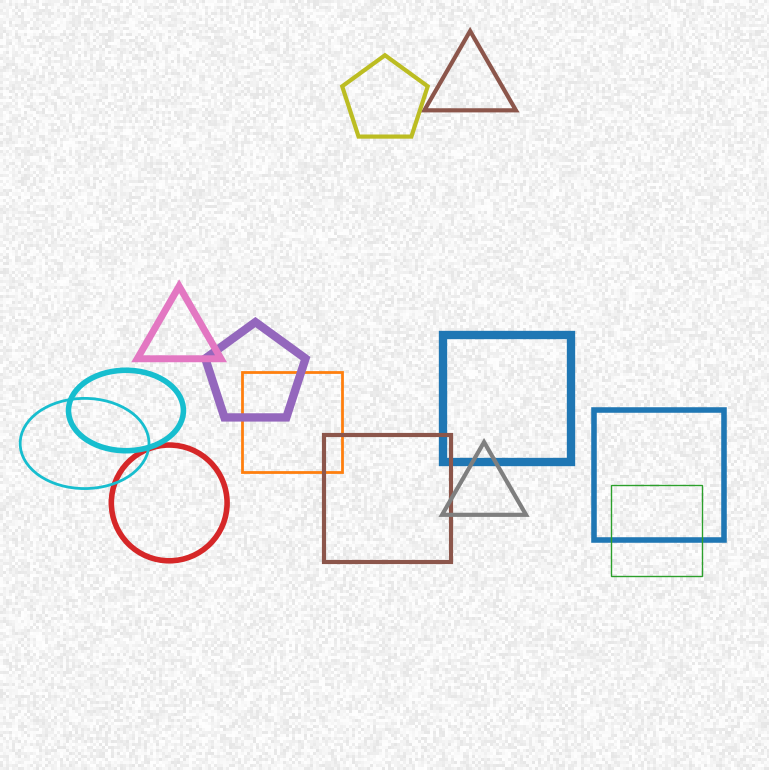[{"shape": "square", "thickness": 3, "radius": 0.41, "center": [0.658, 0.483]}, {"shape": "square", "thickness": 2, "radius": 0.42, "center": [0.856, 0.384]}, {"shape": "square", "thickness": 1, "radius": 0.33, "center": [0.379, 0.452]}, {"shape": "square", "thickness": 0.5, "radius": 0.3, "center": [0.852, 0.311]}, {"shape": "circle", "thickness": 2, "radius": 0.38, "center": [0.22, 0.347]}, {"shape": "pentagon", "thickness": 3, "radius": 0.34, "center": [0.332, 0.513]}, {"shape": "square", "thickness": 1.5, "radius": 0.41, "center": [0.504, 0.352]}, {"shape": "triangle", "thickness": 1.5, "radius": 0.34, "center": [0.611, 0.891]}, {"shape": "triangle", "thickness": 2.5, "radius": 0.31, "center": [0.233, 0.565]}, {"shape": "triangle", "thickness": 1.5, "radius": 0.31, "center": [0.629, 0.363]}, {"shape": "pentagon", "thickness": 1.5, "radius": 0.29, "center": [0.5, 0.87]}, {"shape": "oval", "thickness": 1, "radius": 0.42, "center": [0.11, 0.424]}, {"shape": "oval", "thickness": 2, "radius": 0.37, "center": [0.164, 0.467]}]